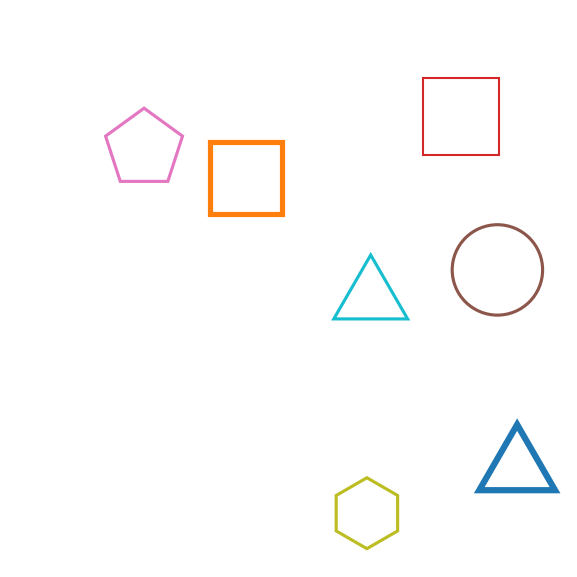[{"shape": "triangle", "thickness": 3, "radius": 0.38, "center": [0.895, 0.188]}, {"shape": "square", "thickness": 2.5, "radius": 0.31, "center": [0.426, 0.691]}, {"shape": "square", "thickness": 1, "radius": 0.33, "center": [0.798, 0.798]}, {"shape": "circle", "thickness": 1.5, "radius": 0.39, "center": [0.861, 0.532]}, {"shape": "pentagon", "thickness": 1.5, "radius": 0.35, "center": [0.249, 0.742]}, {"shape": "hexagon", "thickness": 1.5, "radius": 0.31, "center": [0.635, 0.11]}, {"shape": "triangle", "thickness": 1.5, "radius": 0.37, "center": [0.642, 0.484]}]